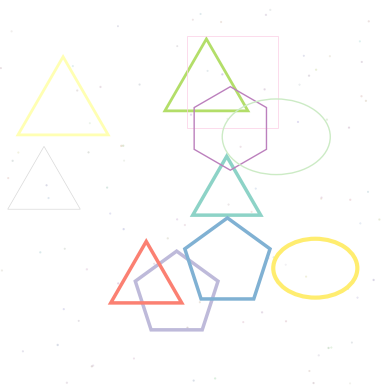[{"shape": "triangle", "thickness": 2.5, "radius": 0.51, "center": [0.589, 0.492]}, {"shape": "triangle", "thickness": 2, "radius": 0.68, "center": [0.164, 0.717]}, {"shape": "pentagon", "thickness": 2.5, "radius": 0.56, "center": [0.459, 0.235]}, {"shape": "triangle", "thickness": 2.5, "radius": 0.53, "center": [0.38, 0.266]}, {"shape": "pentagon", "thickness": 2.5, "radius": 0.58, "center": [0.591, 0.318]}, {"shape": "triangle", "thickness": 2, "radius": 0.62, "center": [0.536, 0.774]}, {"shape": "square", "thickness": 0.5, "radius": 0.59, "center": [0.603, 0.787]}, {"shape": "triangle", "thickness": 0.5, "radius": 0.54, "center": [0.114, 0.511]}, {"shape": "hexagon", "thickness": 1, "radius": 0.54, "center": [0.598, 0.666]}, {"shape": "oval", "thickness": 1, "radius": 0.7, "center": [0.718, 0.645]}, {"shape": "oval", "thickness": 3, "radius": 0.55, "center": [0.819, 0.303]}]